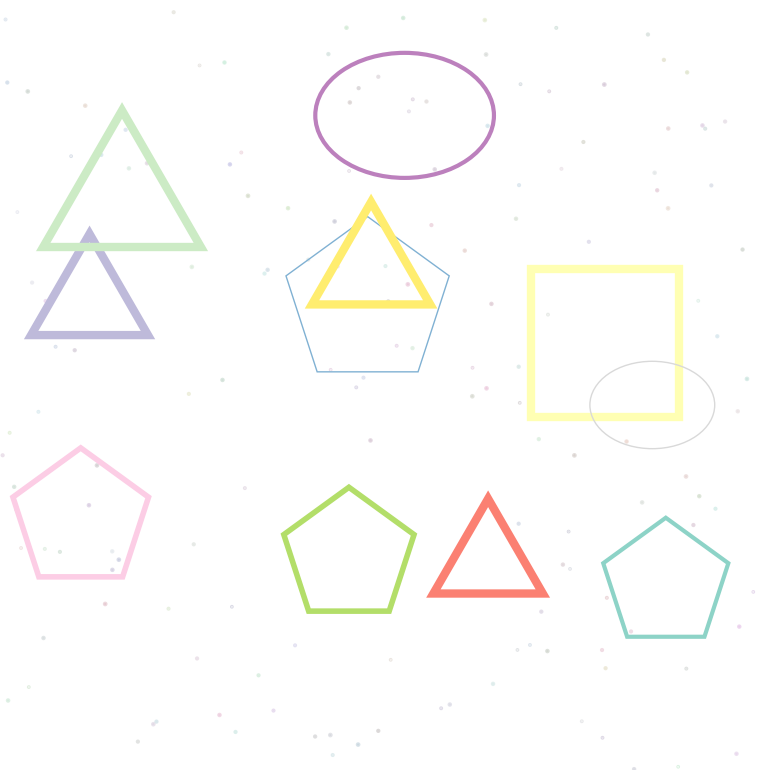[{"shape": "pentagon", "thickness": 1.5, "radius": 0.43, "center": [0.865, 0.242]}, {"shape": "square", "thickness": 3, "radius": 0.48, "center": [0.786, 0.554]}, {"shape": "triangle", "thickness": 3, "radius": 0.44, "center": [0.116, 0.609]}, {"shape": "triangle", "thickness": 3, "radius": 0.41, "center": [0.634, 0.27]}, {"shape": "pentagon", "thickness": 0.5, "radius": 0.56, "center": [0.477, 0.607]}, {"shape": "pentagon", "thickness": 2, "radius": 0.44, "center": [0.453, 0.278]}, {"shape": "pentagon", "thickness": 2, "radius": 0.46, "center": [0.105, 0.326]}, {"shape": "oval", "thickness": 0.5, "radius": 0.41, "center": [0.847, 0.474]}, {"shape": "oval", "thickness": 1.5, "radius": 0.58, "center": [0.525, 0.85]}, {"shape": "triangle", "thickness": 3, "radius": 0.59, "center": [0.158, 0.738]}, {"shape": "triangle", "thickness": 3, "radius": 0.44, "center": [0.482, 0.649]}]